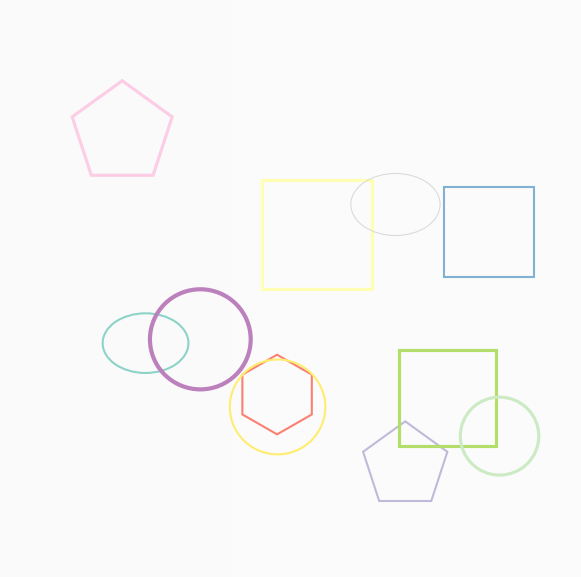[{"shape": "oval", "thickness": 1, "radius": 0.37, "center": [0.25, 0.405]}, {"shape": "square", "thickness": 1.5, "radius": 0.47, "center": [0.545, 0.593]}, {"shape": "pentagon", "thickness": 1, "radius": 0.38, "center": [0.697, 0.193]}, {"shape": "hexagon", "thickness": 1, "radius": 0.34, "center": [0.477, 0.316]}, {"shape": "square", "thickness": 1, "radius": 0.39, "center": [0.841, 0.597]}, {"shape": "square", "thickness": 1.5, "radius": 0.42, "center": [0.77, 0.311]}, {"shape": "pentagon", "thickness": 1.5, "radius": 0.45, "center": [0.21, 0.769]}, {"shape": "oval", "thickness": 0.5, "radius": 0.38, "center": [0.68, 0.645]}, {"shape": "circle", "thickness": 2, "radius": 0.43, "center": [0.345, 0.412]}, {"shape": "circle", "thickness": 1.5, "radius": 0.34, "center": [0.859, 0.244]}, {"shape": "circle", "thickness": 1, "radius": 0.41, "center": [0.478, 0.294]}]